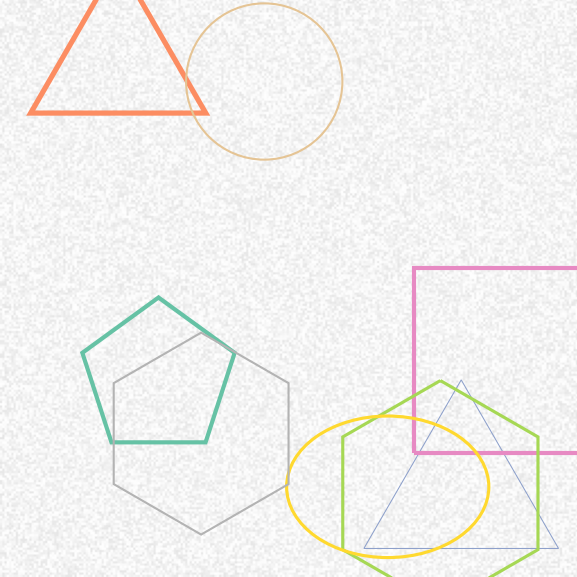[{"shape": "pentagon", "thickness": 2, "radius": 0.69, "center": [0.274, 0.345]}, {"shape": "triangle", "thickness": 2.5, "radius": 0.88, "center": [0.205, 0.891]}, {"shape": "triangle", "thickness": 0.5, "radius": 0.97, "center": [0.799, 0.147]}, {"shape": "square", "thickness": 2, "radius": 0.8, "center": [0.877, 0.375]}, {"shape": "hexagon", "thickness": 1.5, "radius": 0.98, "center": [0.763, 0.145]}, {"shape": "oval", "thickness": 1.5, "radius": 0.88, "center": [0.671, 0.156]}, {"shape": "circle", "thickness": 1, "radius": 0.68, "center": [0.458, 0.858]}, {"shape": "hexagon", "thickness": 1, "radius": 0.87, "center": [0.348, 0.248]}]